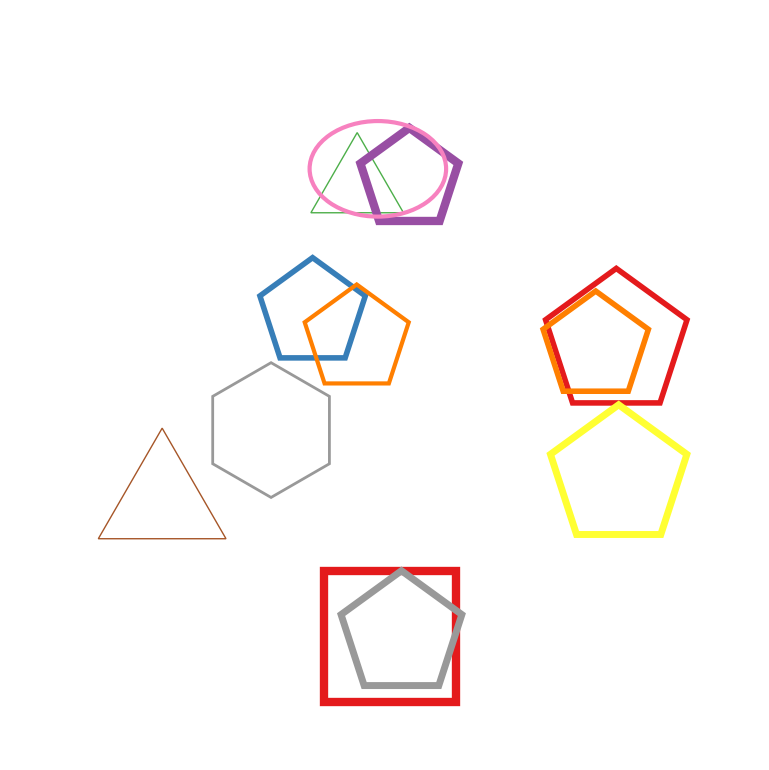[{"shape": "square", "thickness": 3, "radius": 0.43, "center": [0.506, 0.173]}, {"shape": "pentagon", "thickness": 2, "radius": 0.48, "center": [0.8, 0.555]}, {"shape": "pentagon", "thickness": 2, "radius": 0.36, "center": [0.406, 0.593]}, {"shape": "triangle", "thickness": 0.5, "radius": 0.35, "center": [0.464, 0.758]}, {"shape": "pentagon", "thickness": 3, "radius": 0.33, "center": [0.532, 0.767]}, {"shape": "pentagon", "thickness": 2, "radius": 0.36, "center": [0.774, 0.55]}, {"shape": "pentagon", "thickness": 1.5, "radius": 0.36, "center": [0.463, 0.56]}, {"shape": "pentagon", "thickness": 2.5, "radius": 0.47, "center": [0.803, 0.381]}, {"shape": "triangle", "thickness": 0.5, "radius": 0.48, "center": [0.211, 0.348]}, {"shape": "oval", "thickness": 1.5, "radius": 0.44, "center": [0.491, 0.781]}, {"shape": "pentagon", "thickness": 2.5, "radius": 0.41, "center": [0.521, 0.176]}, {"shape": "hexagon", "thickness": 1, "radius": 0.44, "center": [0.352, 0.441]}]